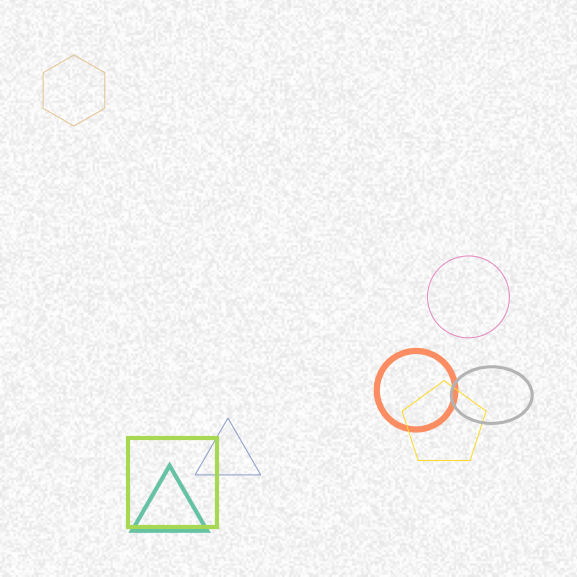[{"shape": "triangle", "thickness": 2, "radius": 0.38, "center": [0.294, 0.118]}, {"shape": "circle", "thickness": 3, "radius": 0.34, "center": [0.72, 0.323]}, {"shape": "triangle", "thickness": 0.5, "radius": 0.33, "center": [0.395, 0.21]}, {"shape": "circle", "thickness": 0.5, "radius": 0.35, "center": [0.811, 0.485]}, {"shape": "square", "thickness": 2, "radius": 0.39, "center": [0.299, 0.163]}, {"shape": "pentagon", "thickness": 0.5, "radius": 0.38, "center": [0.769, 0.264]}, {"shape": "hexagon", "thickness": 0.5, "radius": 0.31, "center": [0.128, 0.842]}, {"shape": "oval", "thickness": 1.5, "radius": 0.35, "center": [0.852, 0.315]}]